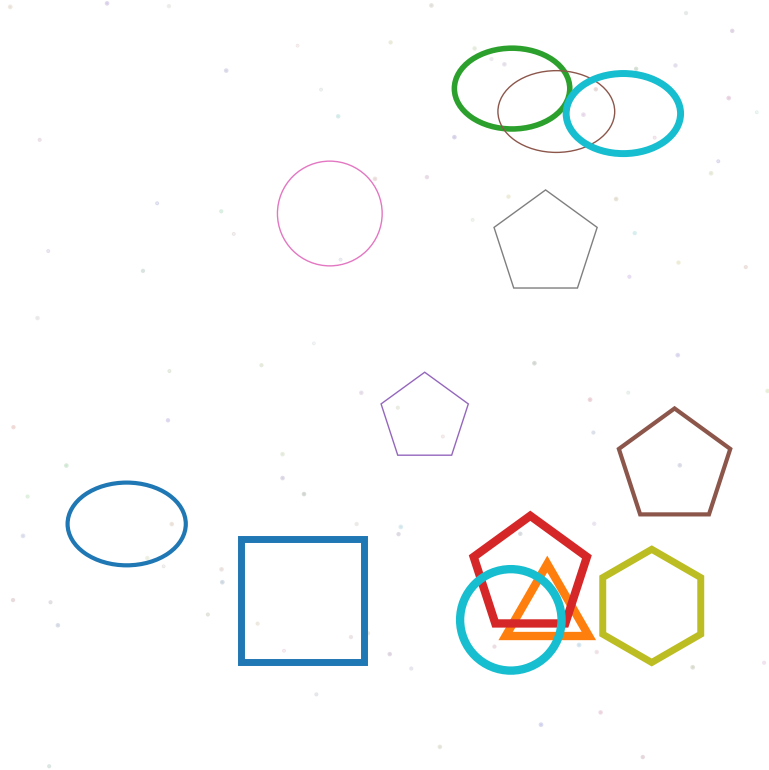[{"shape": "oval", "thickness": 1.5, "radius": 0.38, "center": [0.165, 0.32]}, {"shape": "square", "thickness": 2.5, "radius": 0.4, "center": [0.393, 0.221]}, {"shape": "triangle", "thickness": 3, "radius": 0.31, "center": [0.711, 0.205]}, {"shape": "oval", "thickness": 2, "radius": 0.37, "center": [0.665, 0.885]}, {"shape": "pentagon", "thickness": 3, "radius": 0.39, "center": [0.689, 0.253]}, {"shape": "pentagon", "thickness": 0.5, "radius": 0.3, "center": [0.552, 0.457]}, {"shape": "pentagon", "thickness": 1.5, "radius": 0.38, "center": [0.876, 0.393]}, {"shape": "oval", "thickness": 0.5, "radius": 0.38, "center": [0.722, 0.855]}, {"shape": "circle", "thickness": 0.5, "radius": 0.34, "center": [0.428, 0.723]}, {"shape": "pentagon", "thickness": 0.5, "radius": 0.35, "center": [0.709, 0.683]}, {"shape": "hexagon", "thickness": 2.5, "radius": 0.37, "center": [0.846, 0.213]}, {"shape": "circle", "thickness": 3, "radius": 0.33, "center": [0.663, 0.195]}, {"shape": "oval", "thickness": 2.5, "radius": 0.37, "center": [0.81, 0.853]}]